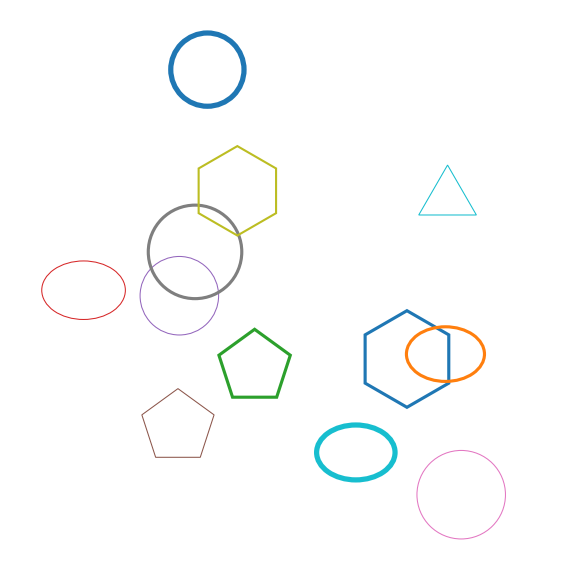[{"shape": "circle", "thickness": 2.5, "radius": 0.32, "center": [0.359, 0.879]}, {"shape": "hexagon", "thickness": 1.5, "radius": 0.42, "center": [0.705, 0.377]}, {"shape": "oval", "thickness": 1.5, "radius": 0.34, "center": [0.771, 0.386]}, {"shape": "pentagon", "thickness": 1.5, "radius": 0.32, "center": [0.441, 0.364]}, {"shape": "oval", "thickness": 0.5, "radius": 0.36, "center": [0.145, 0.497]}, {"shape": "circle", "thickness": 0.5, "radius": 0.34, "center": [0.311, 0.487]}, {"shape": "pentagon", "thickness": 0.5, "radius": 0.33, "center": [0.308, 0.26]}, {"shape": "circle", "thickness": 0.5, "radius": 0.38, "center": [0.799, 0.143]}, {"shape": "circle", "thickness": 1.5, "radius": 0.4, "center": [0.338, 0.563]}, {"shape": "hexagon", "thickness": 1, "radius": 0.39, "center": [0.411, 0.669]}, {"shape": "triangle", "thickness": 0.5, "radius": 0.29, "center": [0.775, 0.656]}, {"shape": "oval", "thickness": 2.5, "radius": 0.34, "center": [0.616, 0.216]}]